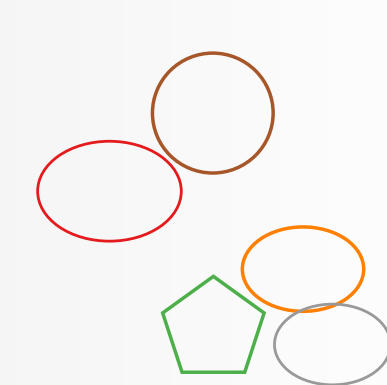[{"shape": "oval", "thickness": 2, "radius": 0.93, "center": [0.282, 0.503]}, {"shape": "pentagon", "thickness": 2.5, "radius": 0.69, "center": [0.551, 0.145]}, {"shape": "oval", "thickness": 2.5, "radius": 0.78, "center": [0.782, 0.301]}, {"shape": "circle", "thickness": 2.5, "radius": 0.78, "center": [0.549, 0.706]}, {"shape": "oval", "thickness": 2, "radius": 0.75, "center": [0.858, 0.105]}]